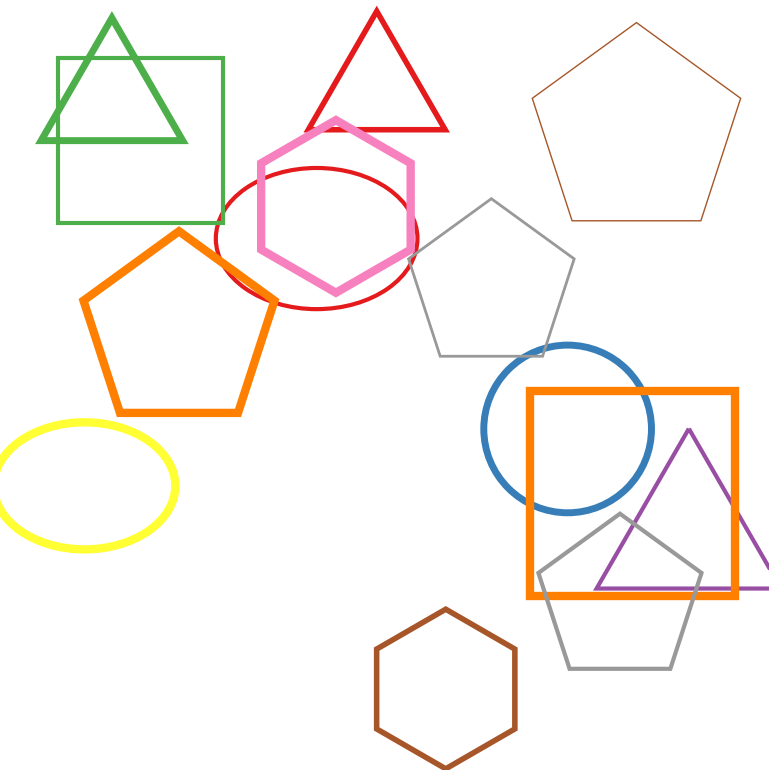[{"shape": "triangle", "thickness": 2, "radius": 0.51, "center": [0.489, 0.883]}, {"shape": "oval", "thickness": 1.5, "radius": 0.65, "center": [0.411, 0.69]}, {"shape": "circle", "thickness": 2.5, "radius": 0.54, "center": [0.737, 0.443]}, {"shape": "triangle", "thickness": 2.5, "radius": 0.53, "center": [0.145, 0.87]}, {"shape": "square", "thickness": 1.5, "radius": 0.54, "center": [0.182, 0.818]}, {"shape": "triangle", "thickness": 1.5, "radius": 0.69, "center": [0.895, 0.305]}, {"shape": "square", "thickness": 3, "radius": 0.66, "center": [0.822, 0.359]}, {"shape": "pentagon", "thickness": 3, "radius": 0.65, "center": [0.232, 0.569]}, {"shape": "oval", "thickness": 3, "radius": 0.59, "center": [0.11, 0.369]}, {"shape": "pentagon", "thickness": 0.5, "radius": 0.71, "center": [0.827, 0.828]}, {"shape": "hexagon", "thickness": 2, "radius": 0.52, "center": [0.579, 0.105]}, {"shape": "hexagon", "thickness": 3, "radius": 0.56, "center": [0.436, 0.732]}, {"shape": "pentagon", "thickness": 1.5, "radius": 0.56, "center": [0.805, 0.222]}, {"shape": "pentagon", "thickness": 1, "radius": 0.57, "center": [0.638, 0.629]}]